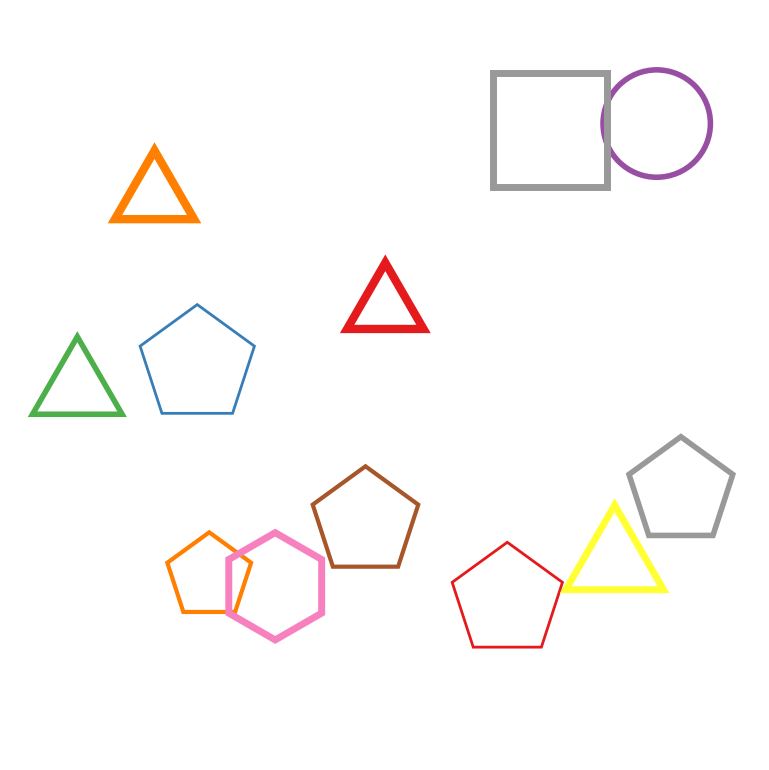[{"shape": "triangle", "thickness": 3, "radius": 0.29, "center": [0.5, 0.601]}, {"shape": "pentagon", "thickness": 1, "radius": 0.38, "center": [0.659, 0.22]}, {"shape": "pentagon", "thickness": 1, "radius": 0.39, "center": [0.256, 0.526]}, {"shape": "triangle", "thickness": 2, "radius": 0.34, "center": [0.1, 0.496]}, {"shape": "circle", "thickness": 2, "radius": 0.35, "center": [0.853, 0.84]}, {"shape": "triangle", "thickness": 3, "radius": 0.3, "center": [0.201, 0.745]}, {"shape": "pentagon", "thickness": 1.5, "radius": 0.29, "center": [0.272, 0.251]}, {"shape": "triangle", "thickness": 2.5, "radius": 0.37, "center": [0.798, 0.271]}, {"shape": "pentagon", "thickness": 1.5, "radius": 0.36, "center": [0.475, 0.322]}, {"shape": "hexagon", "thickness": 2.5, "radius": 0.35, "center": [0.357, 0.239]}, {"shape": "square", "thickness": 2.5, "radius": 0.37, "center": [0.715, 0.831]}, {"shape": "pentagon", "thickness": 2, "radius": 0.35, "center": [0.884, 0.362]}]